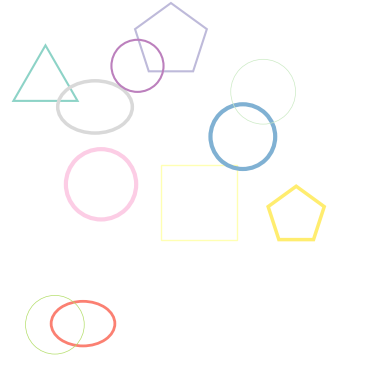[{"shape": "triangle", "thickness": 1.5, "radius": 0.48, "center": [0.118, 0.786]}, {"shape": "square", "thickness": 1, "radius": 0.49, "center": [0.517, 0.475]}, {"shape": "pentagon", "thickness": 1.5, "radius": 0.49, "center": [0.444, 0.894]}, {"shape": "oval", "thickness": 2, "radius": 0.41, "center": [0.216, 0.159]}, {"shape": "circle", "thickness": 3, "radius": 0.42, "center": [0.631, 0.645]}, {"shape": "circle", "thickness": 0.5, "radius": 0.38, "center": [0.143, 0.157]}, {"shape": "circle", "thickness": 3, "radius": 0.46, "center": [0.262, 0.521]}, {"shape": "oval", "thickness": 2.5, "radius": 0.48, "center": [0.247, 0.722]}, {"shape": "circle", "thickness": 1.5, "radius": 0.34, "center": [0.357, 0.829]}, {"shape": "circle", "thickness": 0.5, "radius": 0.42, "center": [0.684, 0.762]}, {"shape": "pentagon", "thickness": 2.5, "radius": 0.38, "center": [0.769, 0.44]}]